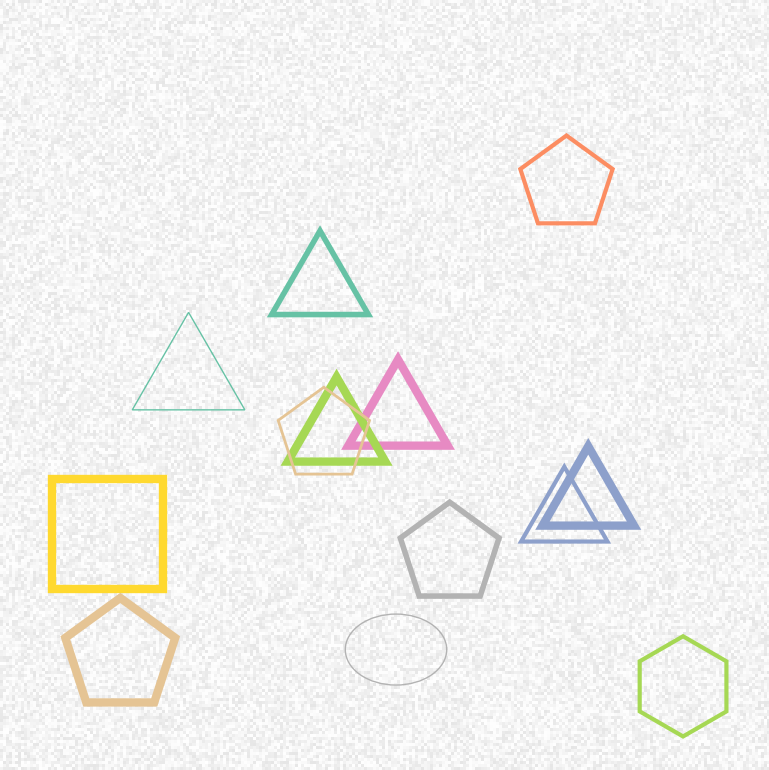[{"shape": "triangle", "thickness": 0.5, "radius": 0.42, "center": [0.245, 0.51]}, {"shape": "triangle", "thickness": 2, "radius": 0.36, "center": [0.416, 0.628]}, {"shape": "pentagon", "thickness": 1.5, "radius": 0.32, "center": [0.736, 0.761]}, {"shape": "triangle", "thickness": 3, "radius": 0.34, "center": [0.764, 0.352]}, {"shape": "triangle", "thickness": 1.5, "radius": 0.32, "center": [0.733, 0.329]}, {"shape": "triangle", "thickness": 3, "radius": 0.37, "center": [0.517, 0.458]}, {"shape": "triangle", "thickness": 3, "radius": 0.37, "center": [0.437, 0.437]}, {"shape": "hexagon", "thickness": 1.5, "radius": 0.33, "center": [0.887, 0.109]}, {"shape": "square", "thickness": 3, "radius": 0.36, "center": [0.14, 0.306]}, {"shape": "pentagon", "thickness": 3, "radius": 0.38, "center": [0.156, 0.148]}, {"shape": "pentagon", "thickness": 1, "radius": 0.31, "center": [0.421, 0.435]}, {"shape": "oval", "thickness": 0.5, "radius": 0.33, "center": [0.514, 0.156]}, {"shape": "pentagon", "thickness": 2, "radius": 0.34, "center": [0.584, 0.28]}]